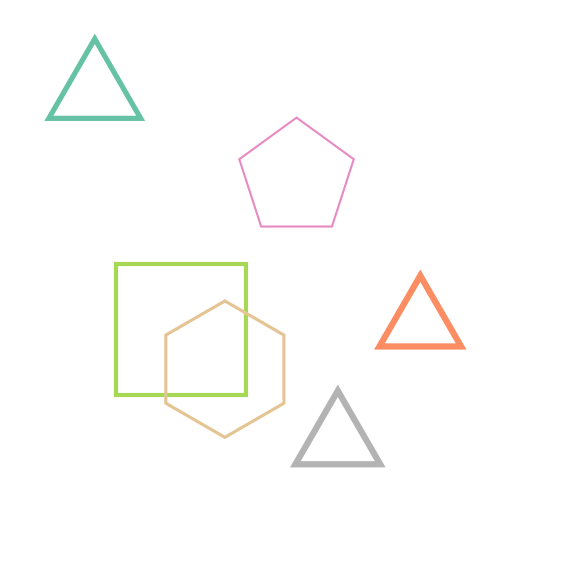[{"shape": "triangle", "thickness": 2.5, "radius": 0.46, "center": [0.164, 0.84]}, {"shape": "triangle", "thickness": 3, "radius": 0.41, "center": [0.728, 0.44]}, {"shape": "pentagon", "thickness": 1, "radius": 0.52, "center": [0.513, 0.691]}, {"shape": "square", "thickness": 2, "radius": 0.56, "center": [0.314, 0.429]}, {"shape": "hexagon", "thickness": 1.5, "radius": 0.59, "center": [0.389, 0.36]}, {"shape": "triangle", "thickness": 3, "radius": 0.42, "center": [0.585, 0.238]}]